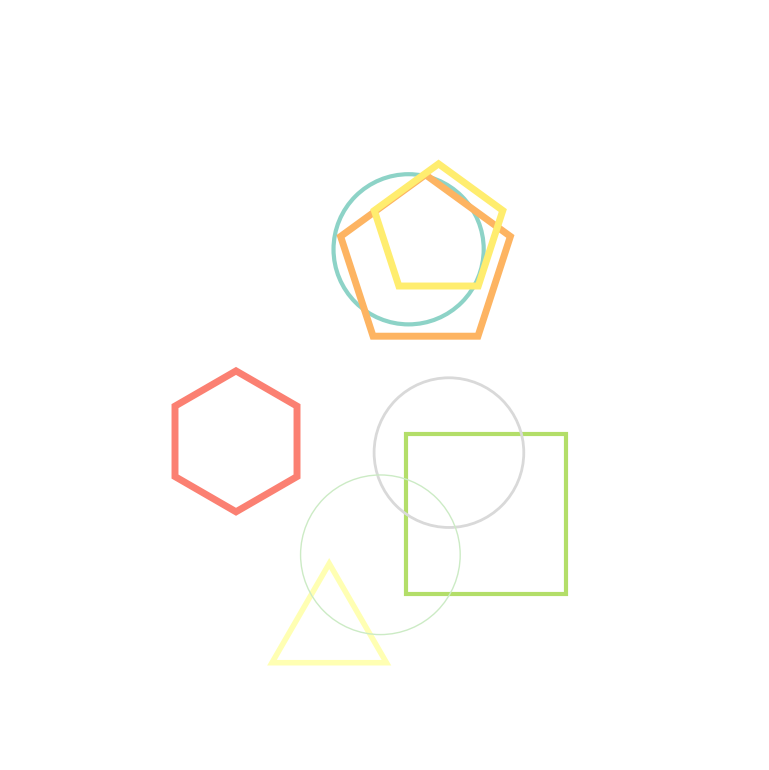[{"shape": "circle", "thickness": 1.5, "radius": 0.49, "center": [0.531, 0.676]}, {"shape": "triangle", "thickness": 2, "radius": 0.43, "center": [0.428, 0.182]}, {"shape": "hexagon", "thickness": 2.5, "radius": 0.46, "center": [0.307, 0.427]}, {"shape": "pentagon", "thickness": 2.5, "radius": 0.58, "center": [0.553, 0.657]}, {"shape": "square", "thickness": 1.5, "radius": 0.52, "center": [0.631, 0.332]}, {"shape": "circle", "thickness": 1, "radius": 0.49, "center": [0.583, 0.412]}, {"shape": "circle", "thickness": 0.5, "radius": 0.52, "center": [0.494, 0.28]}, {"shape": "pentagon", "thickness": 2.5, "radius": 0.44, "center": [0.57, 0.7]}]